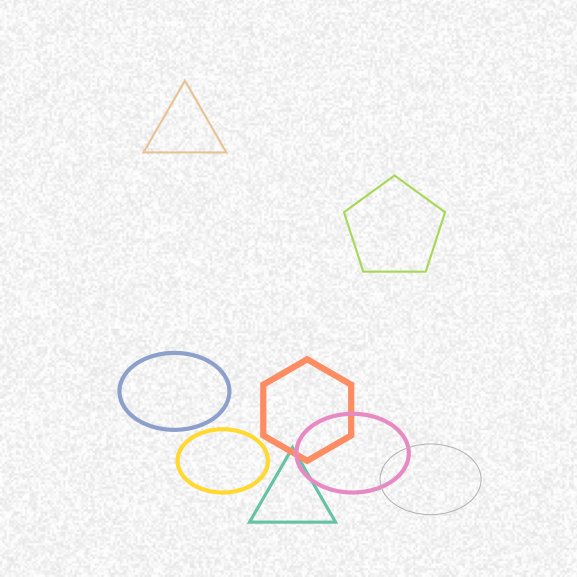[{"shape": "triangle", "thickness": 1.5, "radius": 0.43, "center": [0.507, 0.138]}, {"shape": "hexagon", "thickness": 3, "radius": 0.44, "center": [0.532, 0.289]}, {"shape": "oval", "thickness": 2, "radius": 0.48, "center": [0.302, 0.321]}, {"shape": "oval", "thickness": 2, "radius": 0.49, "center": [0.611, 0.214]}, {"shape": "pentagon", "thickness": 1, "radius": 0.46, "center": [0.683, 0.603]}, {"shape": "oval", "thickness": 2, "radius": 0.39, "center": [0.386, 0.201]}, {"shape": "triangle", "thickness": 1, "radius": 0.41, "center": [0.32, 0.777]}, {"shape": "oval", "thickness": 0.5, "radius": 0.44, "center": [0.746, 0.169]}]